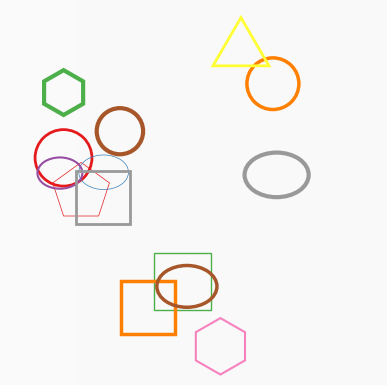[{"shape": "circle", "thickness": 2, "radius": 0.37, "center": [0.164, 0.59]}, {"shape": "pentagon", "thickness": 0.5, "radius": 0.38, "center": [0.209, 0.501]}, {"shape": "oval", "thickness": 0.5, "radius": 0.32, "center": [0.267, 0.553]}, {"shape": "hexagon", "thickness": 3, "radius": 0.29, "center": [0.164, 0.76]}, {"shape": "square", "thickness": 1, "radius": 0.37, "center": [0.472, 0.269]}, {"shape": "oval", "thickness": 1.5, "radius": 0.29, "center": [0.155, 0.55]}, {"shape": "square", "thickness": 2.5, "radius": 0.34, "center": [0.382, 0.202]}, {"shape": "circle", "thickness": 2.5, "radius": 0.34, "center": [0.704, 0.783]}, {"shape": "triangle", "thickness": 2, "radius": 0.42, "center": [0.622, 0.871]}, {"shape": "oval", "thickness": 2.5, "radius": 0.39, "center": [0.482, 0.256]}, {"shape": "circle", "thickness": 3, "radius": 0.3, "center": [0.309, 0.659]}, {"shape": "hexagon", "thickness": 1.5, "radius": 0.37, "center": [0.569, 0.101]}, {"shape": "oval", "thickness": 3, "radius": 0.41, "center": [0.714, 0.546]}, {"shape": "square", "thickness": 2, "radius": 0.35, "center": [0.267, 0.487]}]